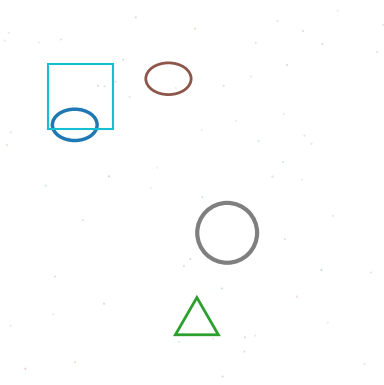[{"shape": "oval", "thickness": 2.5, "radius": 0.29, "center": [0.194, 0.676]}, {"shape": "triangle", "thickness": 2, "radius": 0.32, "center": [0.511, 0.163]}, {"shape": "oval", "thickness": 2, "radius": 0.29, "center": [0.438, 0.796]}, {"shape": "circle", "thickness": 3, "radius": 0.39, "center": [0.59, 0.395]}, {"shape": "square", "thickness": 1.5, "radius": 0.42, "center": [0.21, 0.749]}]